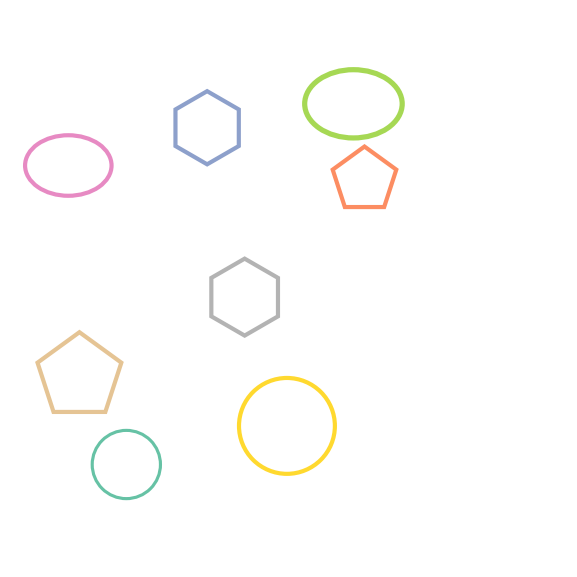[{"shape": "circle", "thickness": 1.5, "radius": 0.3, "center": [0.219, 0.195]}, {"shape": "pentagon", "thickness": 2, "radius": 0.29, "center": [0.631, 0.687]}, {"shape": "hexagon", "thickness": 2, "radius": 0.32, "center": [0.359, 0.778]}, {"shape": "oval", "thickness": 2, "radius": 0.37, "center": [0.118, 0.713]}, {"shape": "oval", "thickness": 2.5, "radius": 0.42, "center": [0.612, 0.819]}, {"shape": "circle", "thickness": 2, "radius": 0.42, "center": [0.497, 0.262]}, {"shape": "pentagon", "thickness": 2, "radius": 0.38, "center": [0.138, 0.348]}, {"shape": "hexagon", "thickness": 2, "radius": 0.33, "center": [0.424, 0.485]}]